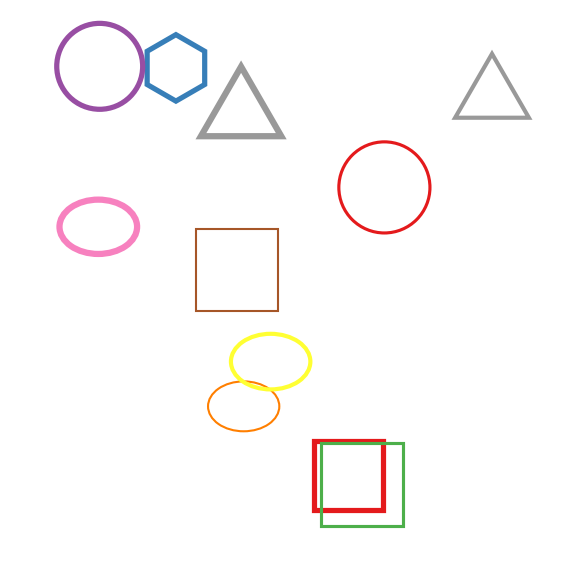[{"shape": "circle", "thickness": 1.5, "radius": 0.39, "center": [0.666, 0.675]}, {"shape": "square", "thickness": 2.5, "radius": 0.3, "center": [0.604, 0.176]}, {"shape": "hexagon", "thickness": 2.5, "radius": 0.29, "center": [0.305, 0.882]}, {"shape": "square", "thickness": 1.5, "radius": 0.36, "center": [0.627, 0.16]}, {"shape": "circle", "thickness": 2.5, "radius": 0.37, "center": [0.173, 0.884]}, {"shape": "oval", "thickness": 1, "radius": 0.31, "center": [0.422, 0.296]}, {"shape": "oval", "thickness": 2, "radius": 0.34, "center": [0.469, 0.373]}, {"shape": "square", "thickness": 1, "radius": 0.36, "center": [0.41, 0.532]}, {"shape": "oval", "thickness": 3, "radius": 0.34, "center": [0.17, 0.606]}, {"shape": "triangle", "thickness": 3, "radius": 0.4, "center": [0.417, 0.803]}, {"shape": "triangle", "thickness": 2, "radius": 0.37, "center": [0.852, 0.832]}]